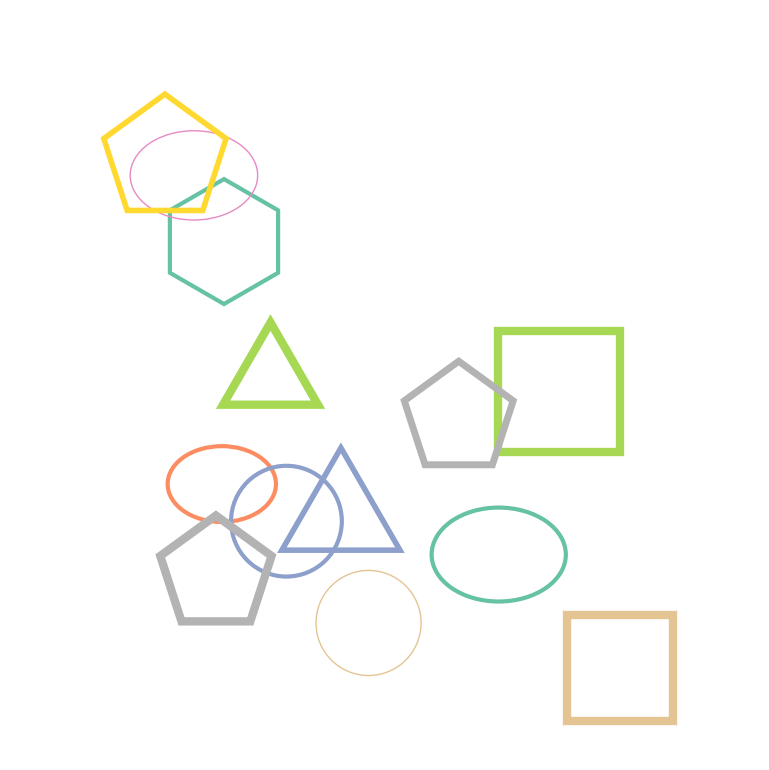[{"shape": "oval", "thickness": 1.5, "radius": 0.44, "center": [0.648, 0.28]}, {"shape": "hexagon", "thickness": 1.5, "radius": 0.41, "center": [0.291, 0.686]}, {"shape": "oval", "thickness": 1.5, "radius": 0.35, "center": [0.288, 0.371]}, {"shape": "circle", "thickness": 1.5, "radius": 0.36, "center": [0.372, 0.323]}, {"shape": "triangle", "thickness": 2, "radius": 0.44, "center": [0.443, 0.33]}, {"shape": "oval", "thickness": 0.5, "radius": 0.41, "center": [0.252, 0.772]}, {"shape": "square", "thickness": 3, "radius": 0.39, "center": [0.726, 0.492]}, {"shape": "triangle", "thickness": 3, "radius": 0.36, "center": [0.351, 0.51]}, {"shape": "pentagon", "thickness": 2, "radius": 0.42, "center": [0.214, 0.794]}, {"shape": "square", "thickness": 3, "radius": 0.34, "center": [0.806, 0.133]}, {"shape": "circle", "thickness": 0.5, "radius": 0.34, "center": [0.479, 0.191]}, {"shape": "pentagon", "thickness": 3, "radius": 0.38, "center": [0.28, 0.255]}, {"shape": "pentagon", "thickness": 2.5, "radius": 0.37, "center": [0.596, 0.457]}]